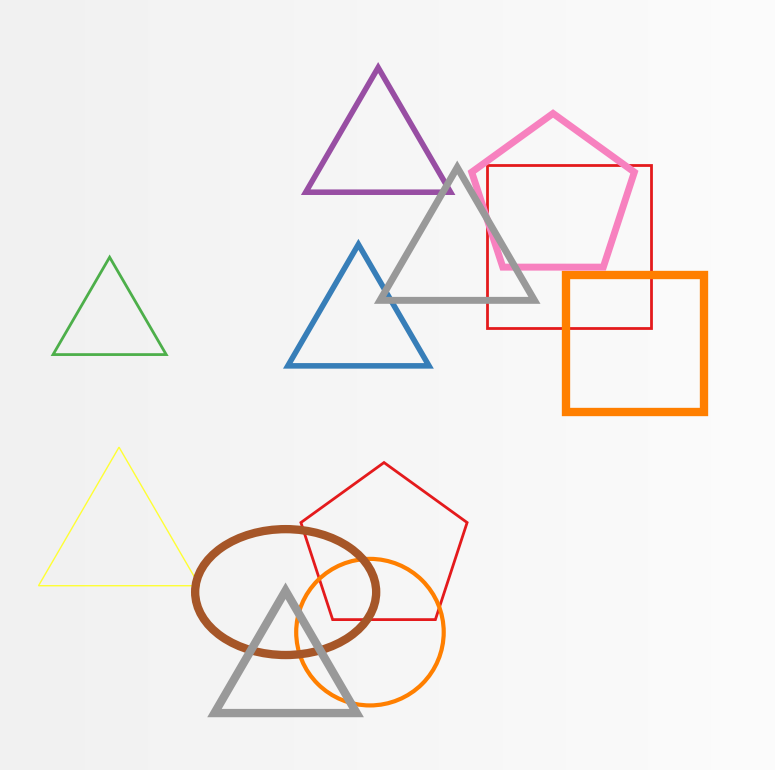[{"shape": "square", "thickness": 1, "radius": 0.53, "center": [0.734, 0.68]}, {"shape": "pentagon", "thickness": 1, "radius": 0.56, "center": [0.496, 0.287]}, {"shape": "triangle", "thickness": 2, "radius": 0.53, "center": [0.462, 0.577]}, {"shape": "triangle", "thickness": 1, "radius": 0.42, "center": [0.141, 0.582]}, {"shape": "triangle", "thickness": 2, "radius": 0.54, "center": [0.488, 0.804]}, {"shape": "square", "thickness": 3, "radius": 0.44, "center": [0.82, 0.554]}, {"shape": "circle", "thickness": 1.5, "radius": 0.48, "center": [0.477, 0.179]}, {"shape": "triangle", "thickness": 0.5, "radius": 0.6, "center": [0.154, 0.299]}, {"shape": "oval", "thickness": 3, "radius": 0.58, "center": [0.369, 0.231]}, {"shape": "pentagon", "thickness": 2.5, "radius": 0.55, "center": [0.714, 0.742]}, {"shape": "triangle", "thickness": 2.5, "radius": 0.58, "center": [0.59, 0.667]}, {"shape": "triangle", "thickness": 3, "radius": 0.53, "center": [0.368, 0.127]}]